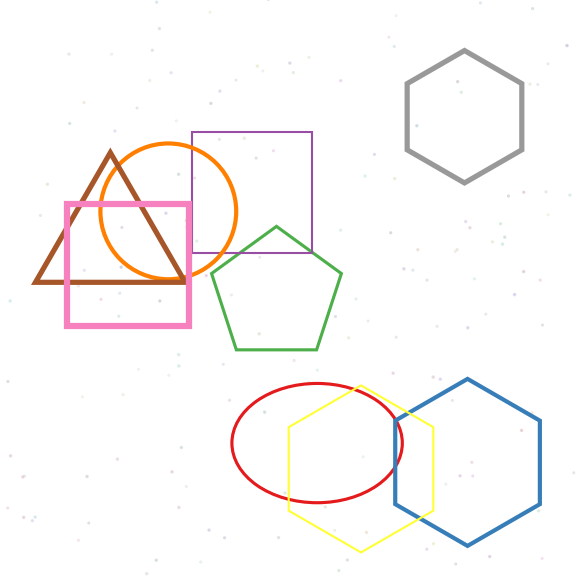[{"shape": "oval", "thickness": 1.5, "radius": 0.74, "center": [0.549, 0.232]}, {"shape": "hexagon", "thickness": 2, "radius": 0.72, "center": [0.81, 0.198]}, {"shape": "pentagon", "thickness": 1.5, "radius": 0.59, "center": [0.479, 0.489]}, {"shape": "square", "thickness": 1, "radius": 0.52, "center": [0.436, 0.665]}, {"shape": "circle", "thickness": 2, "radius": 0.59, "center": [0.291, 0.633]}, {"shape": "hexagon", "thickness": 1, "radius": 0.72, "center": [0.625, 0.187]}, {"shape": "triangle", "thickness": 2.5, "radius": 0.75, "center": [0.191, 0.585]}, {"shape": "square", "thickness": 3, "radius": 0.53, "center": [0.221, 0.54]}, {"shape": "hexagon", "thickness": 2.5, "radius": 0.57, "center": [0.804, 0.797]}]